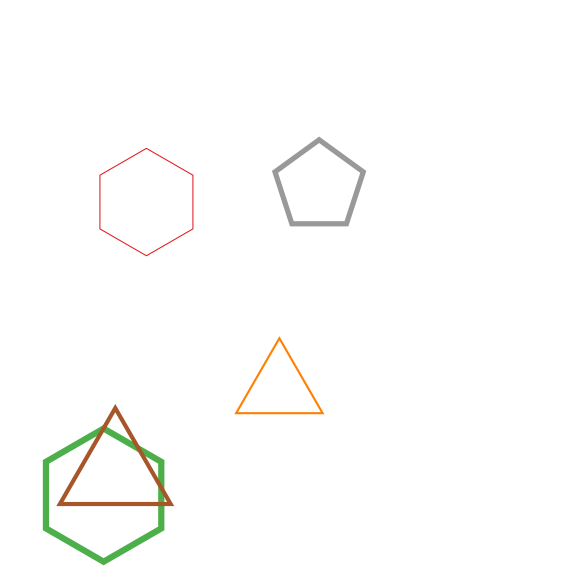[{"shape": "hexagon", "thickness": 0.5, "radius": 0.46, "center": [0.254, 0.649]}, {"shape": "hexagon", "thickness": 3, "radius": 0.58, "center": [0.179, 0.142]}, {"shape": "triangle", "thickness": 1, "radius": 0.43, "center": [0.484, 0.327]}, {"shape": "triangle", "thickness": 2, "radius": 0.55, "center": [0.2, 0.182]}, {"shape": "pentagon", "thickness": 2.5, "radius": 0.4, "center": [0.553, 0.677]}]